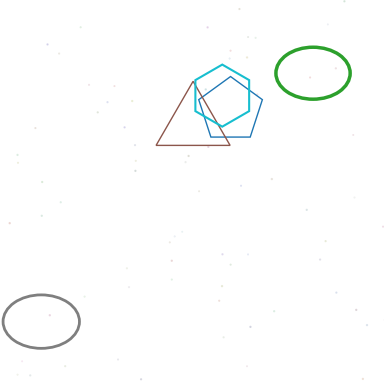[{"shape": "pentagon", "thickness": 1, "radius": 0.43, "center": [0.599, 0.714]}, {"shape": "oval", "thickness": 2.5, "radius": 0.48, "center": [0.813, 0.81]}, {"shape": "triangle", "thickness": 1, "radius": 0.55, "center": [0.502, 0.678]}, {"shape": "oval", "thickness": 2, "radius": 0.5, "center": [0.107, 0.165]}, {"shape": "hexagon", "thickness": 1.5, "radius": 0.4, "center": [0.577, 0.752]}]